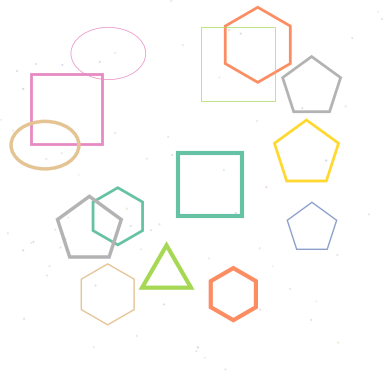[{"shape": "hexagon", "thickness": 2, "radius": 0.37, "center": [0.306, 0.438]}, {"shape": "square", "thickness": 3, "radius": 0.41, "center": [0.545, 0.522]}, {"shape": "hexagon", "thickness": 2, "radius": 0.49, "center": [0.67, 0.884]}, {"shape": "hexagon", "thickness": 3, "radius": 0.34, "center": [0.606, 0.236]}, {"shape": "pentagon", "thickness": 1, "radius": 0.34, "center": [0.81, 0.407]}, {"shape": "square", "thickness": 2, "radius": 0.46, "center": [0.173, 0.717]}, {"shape": "oval", "thickness": 0.5, "radius": 0.49, "center": [0.281, 0.861]}, {"shape": "triangle", "thickness": 3, "radius": 0.37, "center": [0.433, 0.289]}, {"shape": "square", "thickness": 0.5, "radius": 0.48, "center": [0.618, 0.834]}, {"shape": "pentagon", "thickness": 2, "radius": 0.44, "center": [0.796, 0.601]}, {"shape": "oval", "thickness": 2.5, "radius": 0.44, "center": [0.117, 0.623]}, {"shape": "hexagon", "thickness": 1, "radius": 0.4, "center": [0.28, 0.235]}, {"shape": "pentagon", "thickness": 2.5, "radius": 0.44, "center": [0.232, 0.403]}, {"shape": "pentagon", "thickness": 2, "radius": 0.4, "center": [0.809, 0.774]}]